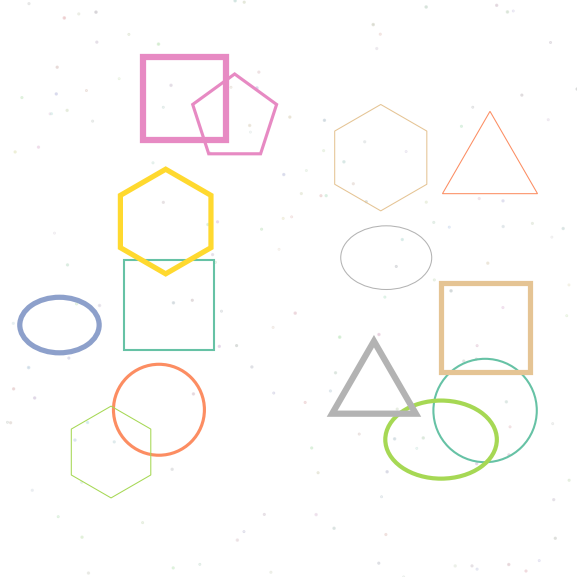[{"shape": "circle", "thickness": 1, "radius": 0.45, "center": [0.84, 0.288]}, {"shape": "square", "thickness": 1, "radius": 0.39, "center": [0.293, 0.471]}, {"shape": "circle", "thickness": 1.5, "radius": 0.39, "center": [0.275, 0.29]}, {"shape": "triangle", "thickness": 0.5, "radius": 0.48, "center": [0.848, 0.711]}, {"shape": "oval", "thickness": 2.5, "radius": 0.34, "center": [0.103, 0.436]}, {"shape": "pentagon", "thickness": 1.5, "radius": 0.38, "center": [0.406, 0.795]}, {"shape": "square", "thickness": 3, "radius": 0.36, "center": [0.319, 0.829]}, {"shape": "hexagon", "thickness": 0.5, "radius": 0.4, "center": [0.192, 0.216]}, {"shape": "oval", "thickness": 2, "radius": 0.48, "center": [0.764, 0.238]}, {"shape": "hexagon", "thickness": 2.5, "radius": 0.45, "center": [0.287, 0.616]}, {"shape": "hexagon", "thickness": 0.5, "radius": 0.46, "center": [0.659, 0.726]}, {"shape": "square", "thickness": 2.5, "radius": 0.39, "center": [0.841, 0.431]}, {"shape": "oval", "thickness": 0.5, "radius": 0.39, "center": [0.669, 0.553]}, {"shape": "triangle", "thickness": 3, "radius": 0.42, "center": [0.648, 0.325]}]